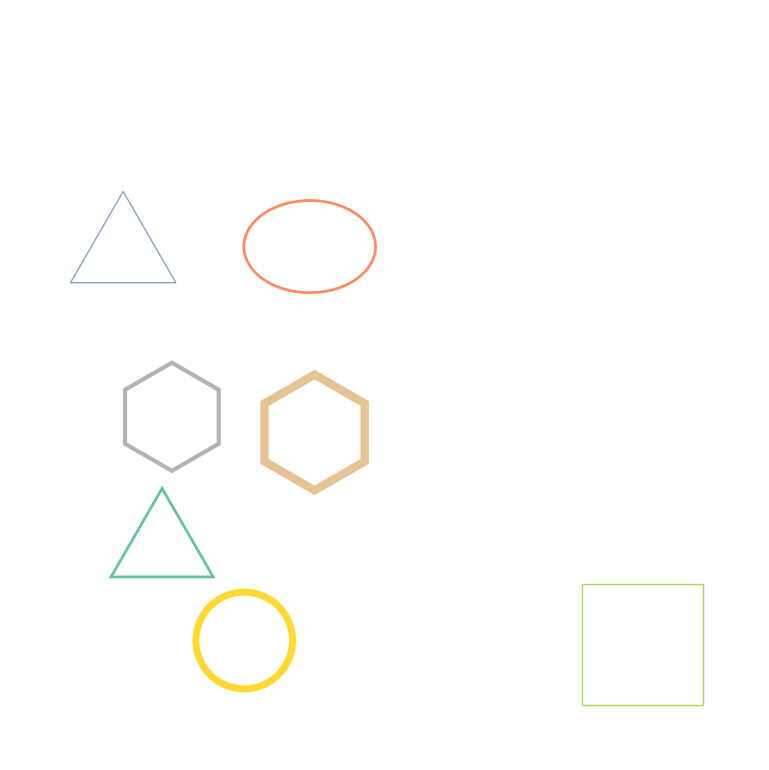[{"shape": "triangle", "thickness": 1, "radius": 0.38, "center": [0.211, 0.289]}, {"shape": "oval", "thickness": 1, "radius": 0.43, "center": [0.402, 0.68]}, {"shape": "triangle", "thickness": 0.5, "radius": 0.4, "center": [0.16, 0.672]}, {"shape": "square", "thickness": 0.5, "radius": 0.39, "center": [0.835, 0.163]}, {"shape": "circle", "thickness": 2.5, "radius": 0.31, "center": [0.317, 0.168]}, {"shape": "hexagon", "thickness": 3, "radius": 0.38, "center": [0.409, 0.438]}, {"shape": "hexagon", "thickness": 1.5, "radius": 0.35, "center": [0.223, 0.459]}]